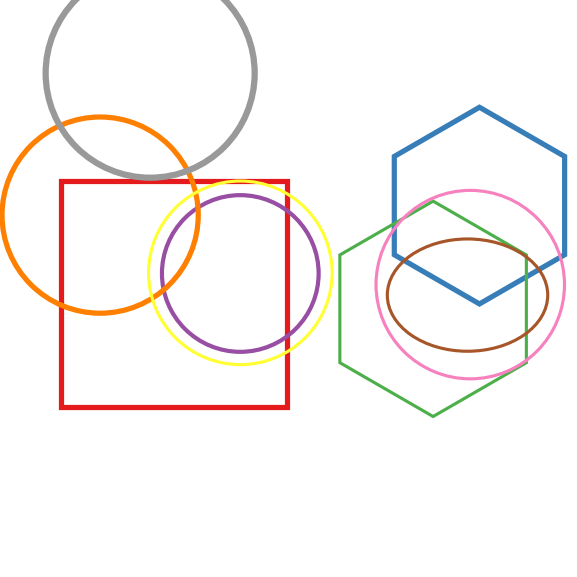[{"shape": "square", "thickness": 2.5, "radius": 0.98, "center": [0.301, 0.49]}, {"shape": "hexagon", "thickness": 2.5, "radius": 0.85, "center": [0.83, 0.643]}, {"shape": "hexagon", "thickness": 1.5, "radius": 0.93, "center": [0.75, 0.464]}, {"shape": "circle", "thickness": 2, "radius": 0.68, "center": [0.416, 0.526]}, {"shape": "circle", "thickness": 2.5, "radius": 0.85, "center": [0.173, 0.627]}, {"shape": "circle", "thickness": 1.5, "radius": 0.79, "center": [0.416, 0.527]}, {"shape": "oval", "thickness": 1.5, "radius": 0.69, "center": [0.81, 0.488]}, {"shape": "circle", "thickness": 1.5, "radius": 0.82, "center": [0.814, 0.506]}, {"shape": "circle", "thickness": 3, "radius": 0.9, "center": [0.26, 0.872]}]